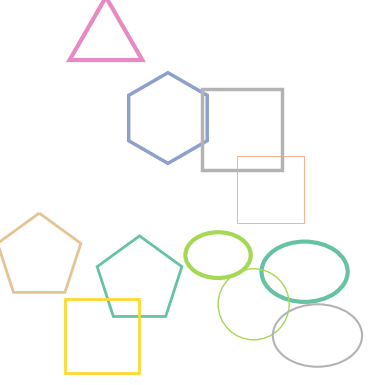[{"shape": "pentagon", "thickness": 2, "radius": 0.58, "center": [0.362, 0.272]}, {"shape": "oval", "thickness": 3, "radius": 0.56, "center": [0.791, 0.294]}, {"shape": "square", "thickness": 0.5, "radius": 0.43, "center": [0.702, 0.508]}, {"shape": "hexagon", "thickness": 2.5, "radius": 0.59, "center": [0.436, 0.693]}, {"shape": "triangle", "thickness": 3, "radius": 0.55, "center": [0.275, 0.899]}, {"shape": "circle", "thickness": 1, "radius": 0.46, "center": [0.659, 0.21]}, {"shape": "oval", "thickness": 3, "radius": 0.42, "center": [0.566, 0.337]}, {"shape": "square", "thickness": 2, "radius": 0.48, "center": [0.265, 0.127]}, {"shape": "pentagon", "thickness": 2, "radius": 0.57, "center": [0.102, 0.333]}, {"shape": "square", "thickness": 2.5, "radius": 0.52, "center": [0.628, 0.664]}, {"shape": "oval", "thickness": 1.5, "radius": 0.58, "center": [0.825, 0.128]}]